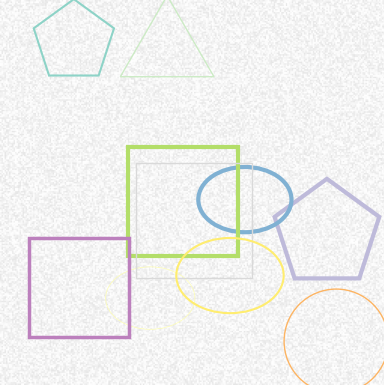[{"shape": "pentagon", "thickness": 1.5, "radius": 0.55, "center": [0.192, 0.893]}, {"shape": "oval", "thickness": 0.5, "radius": 0.58, "center": [0.39, 0.226]}, {"shape": "pentagon", "thickness": 3, "radius": 0.71, "center": [0.849, 0.393]}, {"shape": "oval", "thickness": 3, "radius": 0.61, "center": [0.636, 0.482]}, {"shape": "circle", "thickness": 1, "radius": 0.68, "center": [0.873, 0.114]}, {"shape": "square", "thickness": 3, "radius": 0.71, "center": [0.475, 0.477]}, {"shape": "square", "thickness": 1, "radius": 0.75, "center": [0.504, 0.427]}, {"shape": "square", "thickness": 2.5, "radius": 0.65, "center": [0.205, 0.253]}, {"shape": "triangle", "thickness": 1, "radius": 0.7, "center": [0.434, 0.871]}, {"shape": "oval", "thickness": 1.5, "radius": 0.7, "center": [0.597, 0.284]}]